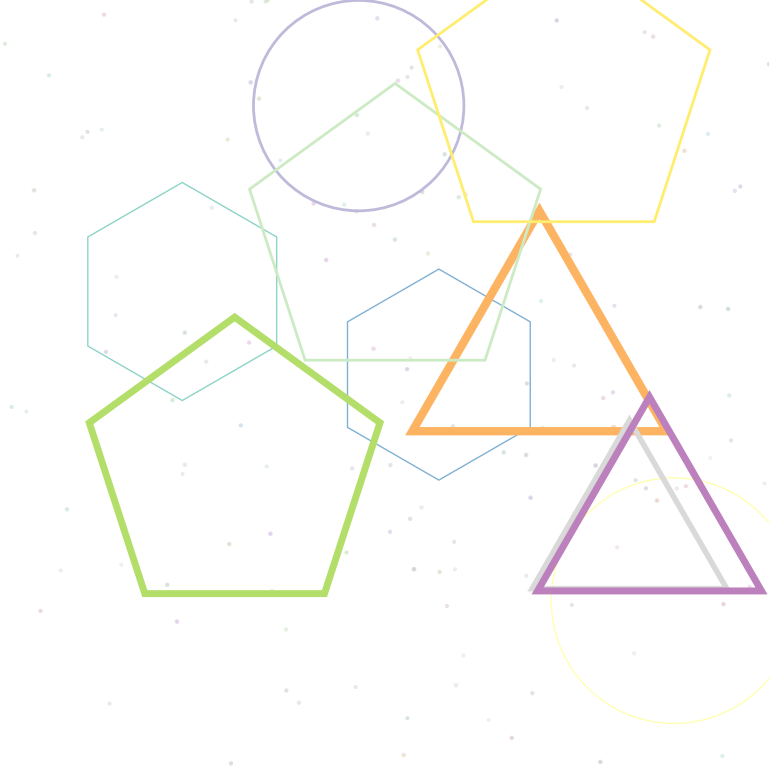[{"shape": "hexagon", "thickness": 0.5, "radius": 0.71, "center": [0.237, 0.621]}, {"shape": "circle", "thickness": 0.5, "radius": 0.8, "center": [0.875, 0.22]}, {"shape": "circle", "thickness": 1, "radius": 0.68, "center": [0.466, 0.863]}, {"shape": "hexagon", "thickness": 0.5, "radius": 0.69, "center": [0.57, 0.514]}, {"shape": "triangle", "thickness": 3, "radius": 0.95, "center": [0.701, 0.535]}, {"shape": "pentagon", "thickness": 2.5, "radius": 0.99, "center": [0.305, 0.39]}, {"shape": "triangle", "thickness": 2, "radius": 0.73, "center": [0.818, 0.308]}, {"shape": "triangle", "thickness": 2.5, "radius": 0.84, "center": [0.844, 0.317]}, {"shape": "pentagon", "thickness": 1, "radius": 0.99, "center": [0.513, 0.693]}, {"shape": "pentagon", "thickness": 1, "radius": 1.0, "center": [0.732, 0.874]}]